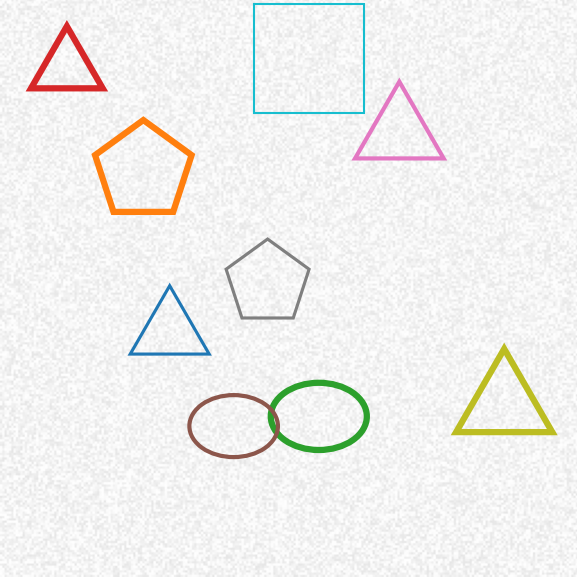[{"shape": "triangle", "thickness": 1.5, "radius": 0.39, "center": [0.294, 0.425]}, {"shape": "pentagon", "thickness": 3, "radius": 0.44, "center": [0.248, 0.703]}, {"shape": "oval", "thickness": 3, "radius": 0.42, "center": [0.552, 0.278]}, {"shape": "triangle", "thickness": 3, "radius": 0.36, "center": [0.116, 0.882]}, {"shape": "oval", "thickness": 2, "radius": 0.38, "center": [0.405, 0.261]}, {"shape": "triangle", "thickness": 2, "radius": 0.44, "center": [0.692, 0.769]}, {"shape": "pentagon", "thickness": 1.5, "radius": 0.38, "center": [0.463, 0.51]}, {"shape": "triangle", "thickness": 3, "radius": 0.48, "center": [0.873, 0.299]}, {"shape": "square", "thickness": 1, "radius": 0.47, "center": [0.535, 0.898]}]